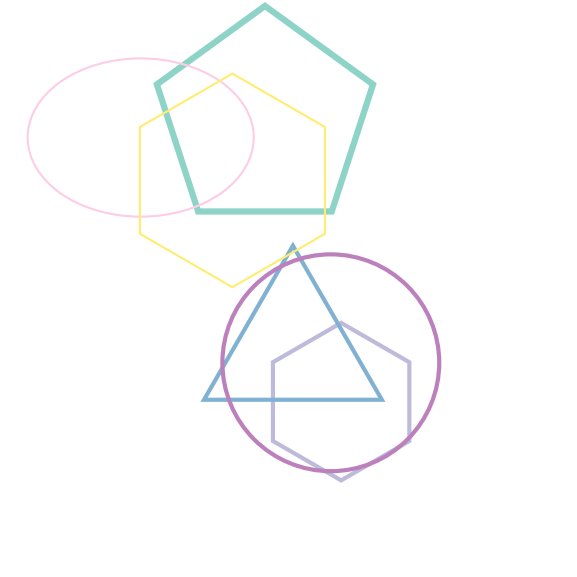[{"shape": "pentagon", "thickness": 3, "radius": 0.98, "center": [0.459, 0.792]}, {"shape": "hexagon", "thickness": 2, "radius": 0.68, "center": [0.591, 0.304]}, {"shape": "triangle", "thickness": 2, "radius": 0.89, "center": [0.507, 0.396]}, {"shape": "oval", "thickness": 1, "radius": 0.98, "center": [0.244, 0.761]}, {"shape": "circle", "thickness": 2, "radius": 0.94, "center": [0.573, 0.371]}, {"shape": "hexagon", "thickness": 1, "radius": 0.92, "center": [0.403, 0.687]}]